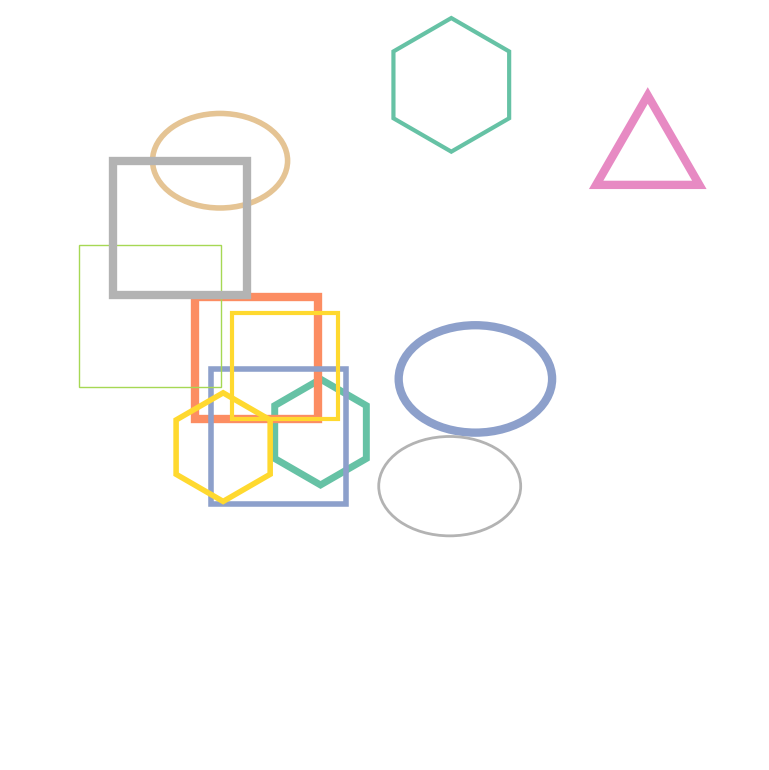[{"shape": "hexagon", "thickness": 2.5, "radius": 0.34, "center": [0.416, 0.439]}, {"shape": "hexagon", "thickness": 1.5, "radius": 0.43, "center": [0.586, 0.89]}, {"shape": "square", "thickness": 3, "radius": 0.4, "center": [0.333, 0.535]}, {"shape": "square", "thickness": 2, "radius": 0.44, "center": [0.362, 0.433]}, {"shape": "oval", "thickness": 3, "radius": 0.5, "center": [0.617, 0.508]}, {"shape": "triangle", "thickness": 3, "radius": 0.39, "center": [0.841, 0.799]}, {"shape": "square", "thickness": 0.5, "radius": 0.46, "center": [0.195, 0.589]}, {"shape": "hexagon", "thickness": 2, "radius": 0.35, "center": [0.29, 0.419]}, {"shape": "square", "thickness": 1.5, "radius": 0.34, "center": [0.37, 0.524]}, {"shape": "oval", "thickness": 2, "radius": 0.44, "center": [0.286, 0.791]}, {"shape": "oval", "thickness": 1, "radius": 0.46, "center": [0.584, 0.369]}, {"shape": "square", "thickness": 3, "radius": 0.43, "center": [0.234, 0.704]}]